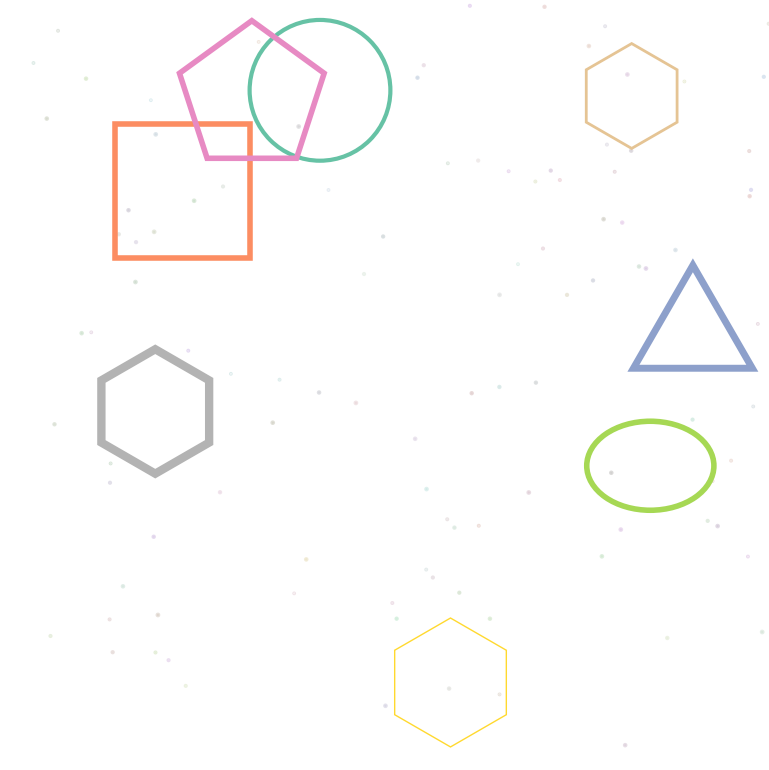[{"shape": "circle", "thickness": 1.5, "radius": 0.46, "center": [0.416, 0.883]}, {"shape": "square", "thickness": 2, "radius": 0.44, "center": [0.237, 0.752]}, {"shape": "triangle", "thickness": 2.5, "radius": 0.45, "center": [0.9, 0.566]}, {"shape": "pentagon", "thickness": 2, "radius": 0.49, "center": [0.327, 0.874]}, {"shape": "oval", "thickness": 2, "radius": 0.41, "center": [0.845, 0.395]}, {"shape": "hexagon", "thickness": 0.5, "radius": 0.42, "center": [0.585, 0.114]}, {"shape": "hexagon", "thickness": 1, "radius": 0.34, "center": [0.82, 0.875]}, {"shape": "hexagon", "thickness": 3, "radius": 0.4, "center": [0.202, 0.466]}]